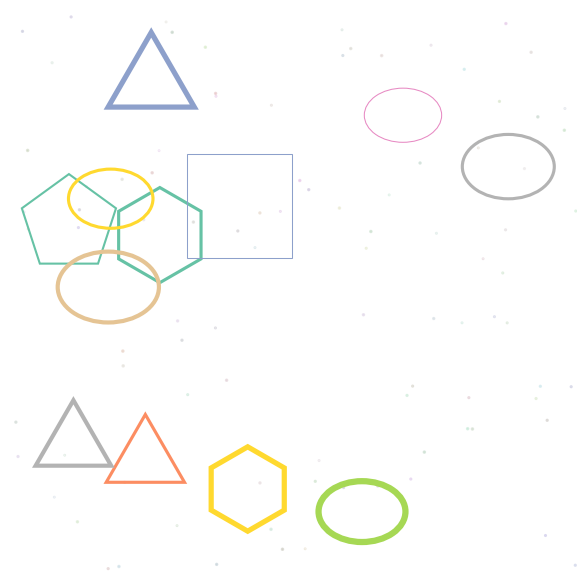[{"shape": "pentagon", "thickness": 1, "radius": 0.43, "center": [0.119, 0.612]}, {"shape": "hexagon", "thickness": 1.5, "radius": 0.41, "center": [0.277, 0.592]}, {"shape": "triangle", "thickness": 1.5, "radius": 0.39, "center": [0.252, 0.203]}, {"shape": "square", "thickness": 0.5, "radius": 0.45, "center": [0.415, 0.642]}, {"shape": "triangle", "thickness": 2.5, "radius": 0.43, "center": [0.262, 0.857]}, {"shape": "oval", "thickness": 0.5, "radius": 0.33, "center": [0.698, 0.8]}, {"shape": "oval", "thickness": 3, "radius": 0.38, "center": [0.627, 0.113]}, {"shape": "oval", "thickness": 1.5, "radius": 0.37, "center": [0.192, 0.655]}, {"shape": "hexagon", "thickness": 2.5, "radius": 0.37, "center": [0.429, 0.152]}, {"shape": "oval", "thickness": 2, "radius": 0.44, "center": [0.188, 0.502]}, {"shape": "triangle", "thickness": 2, "radius": 0.38, "center": [0.127, 0.231]}, {"shape": "oval", "thickness": 1.5, "radius": 0.4, "center": [0.88, 0.711]}]